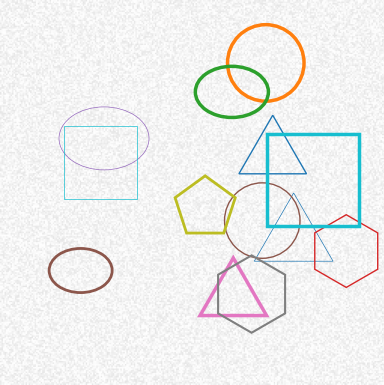[{"shape": "triangle", "thickness": 1, "radius": 0.51, "center": [0.708, 0.599]}, {"shape": "triangle", "thickness": 0.5, "radius": 0.59, "center": [0.763, 0.381]}, {"shape": "circle", "thickness": 2.5, "radius": 0.5, "center": [0.69, 0.837]}, {"shape": "oval", "thickness": 2.5, "radius": 0.47, "center": [0.602, 0.761]}, {"shape": "hexagon", "thickness": 1, "radius": 0.47, "center": [0.899, 0.348]}, {"shape": "oval", "thickness": 0.5, "radius": 0.58, "center": [0.27, 0.641]}, {"shape": "circle", "thickness": 1, "radius": 0.49, "center": [0.681, 0.427]}, {"shape": "oval", "thickness": 2, "radius": 0.41, "center": [0.21, 0.297]}, {"shape": "triangle", "thickness": 2.5, "radius": 0.5, "center": [0.606, 0.23]}, {"shape": "hexagon", "thickness": 1.5, "radius": 0.5, "center": [0.654, 0.236]}, {"shape": "pentagon", "thickness": 2, "radius": 0.41, "center": [0.533, 0.461]}, {"shape": "square", "thickness": 2.5, "radius": 0.6, "center": [0.812, 0.533]}, {"shape": "square", "thickness": 0.5, "radius": 0.47, "center": [0.26, 0.578]}]